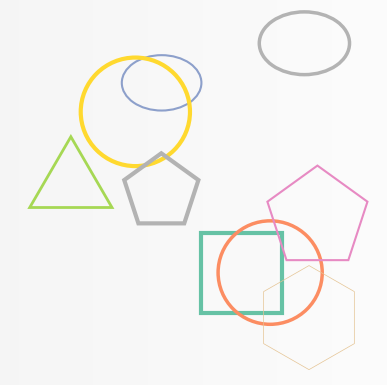[{"shape": "square", "thickness": 3, "radius": 0.52, "center": [0.623, 0.29]}, {"shape": "circle", "thickness": 2.5, "radius": 0.67, "center": [0.697, 0.292]}, {"shape": "oval", "thickness": 1.5, "radius": 0.51, "center": [0.417, 0.785]}, {"shape": "pentagon", "thickness": 1.5, "radius": 0.68, "center": [0.819, 0.434]}, {"shape": "triangle", "thickness": 2, "radius": 0.61, "center": [0.183, 0.522]}, {"shape": "circle", "thickness": 3, "radius": 0.7, "center": [0.349, 0.71]}, {"shape": "hexagon", "thickness": 0.5, "radius": 0.68, "center": [0.797, 0.175]}, {"shape": "oval", "thickness": 2.5, "radius": 0.58, "center": [0.786, 0.888]}, {"shape": "pentagon", "thickness": 3, "radius": 0.5, "center": [0.416, 0.501]}]